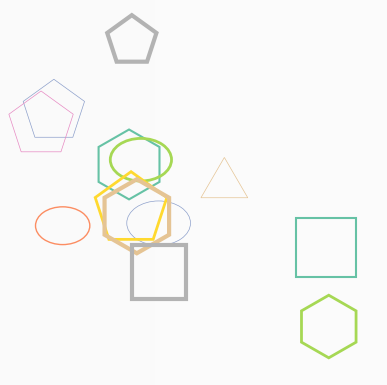[{"shape": "square", "thickness": 1.5, "radius": 0.39, "center": [0.842, 0.357]}, {"shape": "hexagon", "thickness": 1.5, "radius": 0.45, "center": [0.333, 0.573]}, {"shape": "oval", "thickness": 1, "radius": 0.35, "center": [0.162, 0.414]}, {"shape": "oval", "thickness": 0.5, "radius": 0.41, "center": [0.409, 0.42]}, {"shape": "pentagon", "thickness": 0.5, "radius": 0.42, "center": [0.139, 0.711]}, {"shape": "pentagon", "thickness": 0.5, "radius": 0.44, "center": [0.106, 0.676]}, {"shape": "hexagon", "thickness": 2, "radius": 0.41, "center": [0.848, 0.152]}, {"shape": "oval", "thickness": 2, "radius": 0.4, "center": [0.364, 0.585]}, {"shape": "pentagon", "thickness": 2, "radius": 0.49, "center": [0.338, 0.457]}, {"shape": "triangle", "thickness": 0.5, "radius": 0.35, "center": [0.579, 0.521]}, {"shape": "hexagon", "thickness": 3, "radius": 0.48, "center": [0.353, 0.438]}, {"shape": "pentagon", "thickness": 3, "radius": 0.33, "center": [0.34, 0.894]}, {"shape": "square", "thickness": 3, "radius": 0.35, "center": [0.411, 0.294]}]